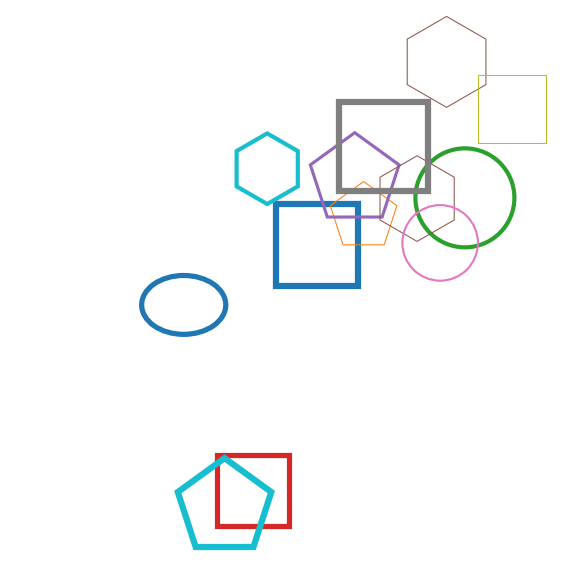[{"shape": "square", "thickness": 3, "radius": 0.35, "center": [0.549, 0.575]}, {"shape": "oval", "thickness": 2.5, "radius": 0.36, "center": [0.318, 0.471]}, {"shape": "pentagon", "thickness": 0.5, "radius": 0.3, "center": [0.63, 0.624]}, {"shape": "circle", "thickness": 2, "radius": 0.43, "center": [0.805, 0.657]}, {"shape": "square", "thickness": 2.5, "radius": 0.31, "center": [0.438, 0.15]}, {"shape": "pentagon", "thickness": 1.5, "radius": 0.4, "center": [0.614, 0.689]}, {"shape": "hexagon", "thickness": 0.5, "radius": 0.37, "center": [0.722, 0.655]}, {"shape": "hexagon", "thickness": 0.5, "radius": 0.39, "center": [0.773, 0.892]}, {"shape": "circle", "thickness": 1, "radius": 0.33, "center": [0.762, 0.579]}, {"shape": "square", "thickness": 3, "radius": 0.39, "center": [0.664, 0.745]}, {"shape": "square", "thickness": 0.5, "radius": 0.29, "center": [0.886, 0.811]}, {"shape": "hexagon", "thickness": 2, "radius": 0.31, "center": [0.463, 0.707]}, {"shape": "pentagon", "thickness": 3, "radius": 0.43, "center": [0.389, 0.121]}]